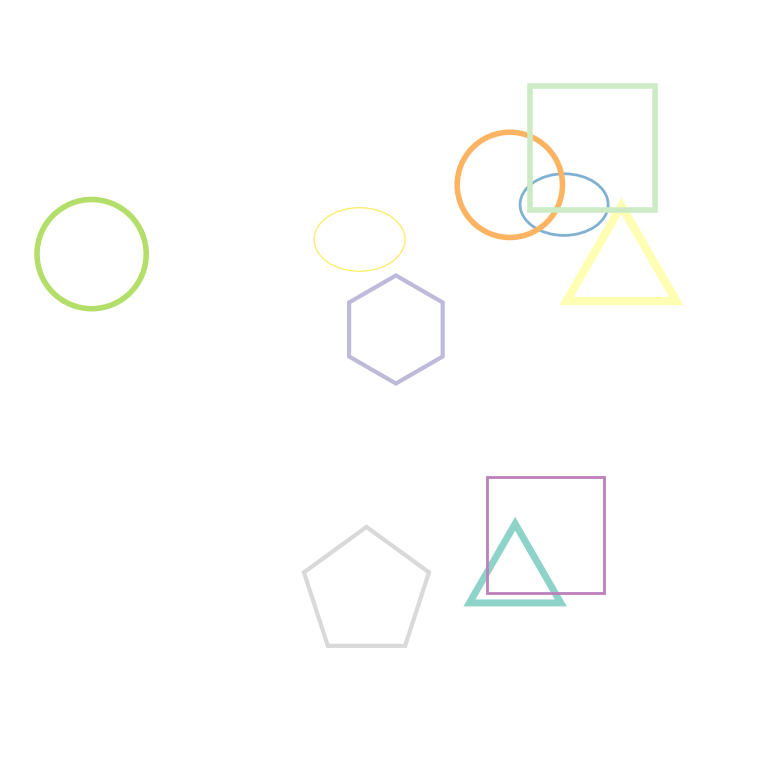[{"shape": "triangle", "thickness": 2.5, "radius": 0.34, "center": [0.669, 0.251]}, {"shape": "triangle", "thickness": 3, "radius": 0.41, "center": [0.807, 0.65]}, {"shape": "hexagon", "thickness": 1.5, "radius": 0.35, "center": [0.514, 0.572]}, {"shape": "oval", "thickness": 1, "radius": 0.29, "center": [0.733, 0.734]}, {"shape": "circle", "thickness": 2, "radius": 0.34, "center": [0.662, 0.76]}, {"shape": "circle", "thickness": 2, "radius": 0.35, "center": [0.119, 0.67]}, {"shape": "pentagon", "thickness": 1.5, "radius": 0.43, "center": [0.476, 0.23]}, {"shape": "square", "thickness": 1, "radius": 0.38, "center": [0.709, 0.305]}, {"shape": "square", "thickness": 2, "radius": 0.4, "center": [0.77, 0.808]}, {"shape": "oval", "thickness": 0.5, "radius": 0.29, "center": [0.467, 0.689]}]